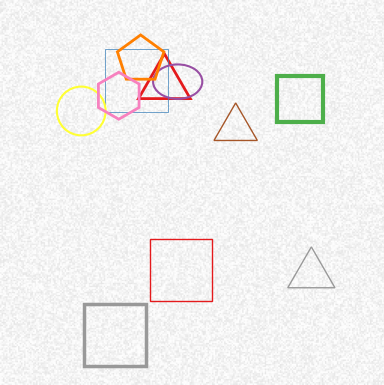[{"shape": "triangle", "thickness": 2, "radius": 0.39, "center": [0.427, 0.783]}, {"shape": "square", "thickness": 1, "radius": 0.4, "center": [0.47, 0.298]}, {"shape": "square", "thickness": 0.5, "radius": 0.41, "center": [0.355, 0.79]}, {"shape": "square", "thickness": 3, "radius": 0.3, "center": [0.78, 0.743]}, {"shape": "oval", "thickness": 1.5, "radius": 0.32, "center": [0.462, 0.788]}, {"shape": "pentagon", "thickness": 2, "radius": 0.32, "center": [0.365, 0.846]}, {"shape": "circle", "thickness": 1.5, "radius": 0.32, "center": [0.211, 0.712]}, {"shape": "triangle", "thickness": 1, "radius": 0.32, "center": [0.612, 0.668]}, {"shape": "hexagon", "thickness": 2, "radius": 0.31, "center": [0.308, 0.751]}, {"shape": "triangle", "thickness": 1, "radius": 0.35, "center": [0.809, 0.288]}, {"shape": "square", "thickness": 2.5, "radius": 0.4, "center": [0.299, 0.129]}]